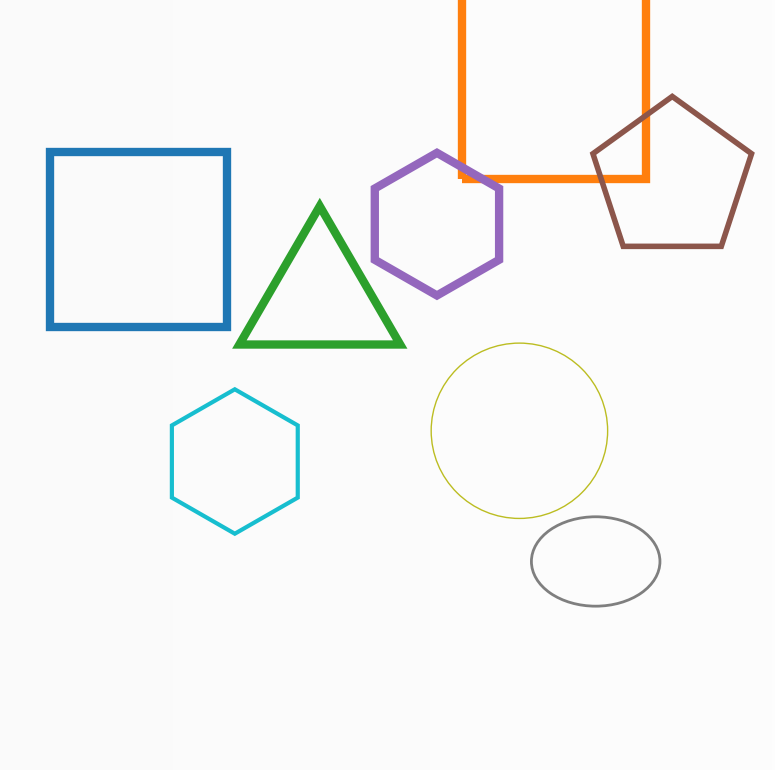[{"shape": "square", "thickness": 3, "radius": 0.57, "center": [0.179, 0.689]}, {"shape": "square", "thickness": 3, "radius": 0.59, "center": [0.715, 0.886]}, {"shape": "triangle", "thickness": 3, "radius": 0.6, "center": [0.413, 0.612]}, {"shape": "hexagon", "thickness": 3, "radius": 0.46, "center": [0.564, 0.709]}, {"shape": "pentagon", "thickness": 2, "radius": 0.54, "center": [0.867, 0.767]}, {"shape": "oval", "thickness": 1, "radius": 0.41, "center": [0.769, 0.271]}, {"shape": "circle", "thickness": 0.5, "radius": 0.57, "center": [0.67, 0.441]}, {"shape": "hexagon", "thickness": 1.5, "radius": 0.47, "center": [0.303, 0.401]}]